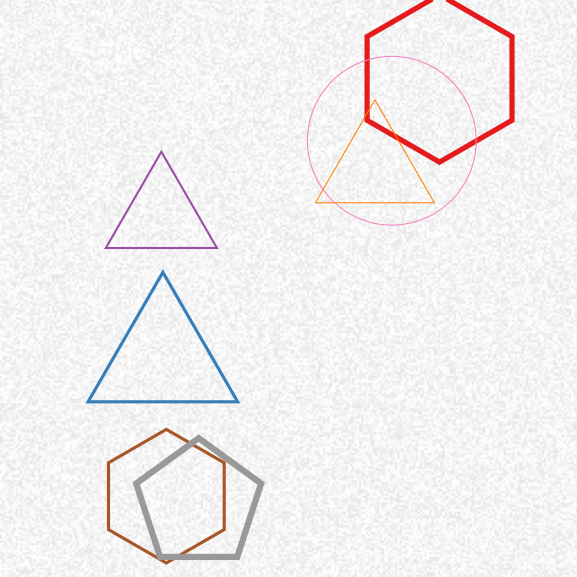[{"shape": "hexagon", "thickness": 2.5, "radius": 0.72, "center": [0.761, 0.863]}, {"shape": "triangle", "thickness": 1.5, "radius": 0.75, "center": [0.282, 0.378]}, {"shape": "triangle", "thickness": 1, "radius": 0.56, "center": [0.279, 0.625]}, {"shape": "triangle", "thickness": 0.5, "radius": 0.59, "center": [0.649, 0.707]}, {"shape": "hexagon", "thickness": 1.5, "radius": 0.58, "center": [0.288, 0.14]}, {"shape": "circle", "thickness": 0.5, "radius": 0.73, "center": [0.678, 0.755]}, {"shape": "pentagon", "thickness": 3, "radius": 0.57, "center": [0.344, 0.127]}]